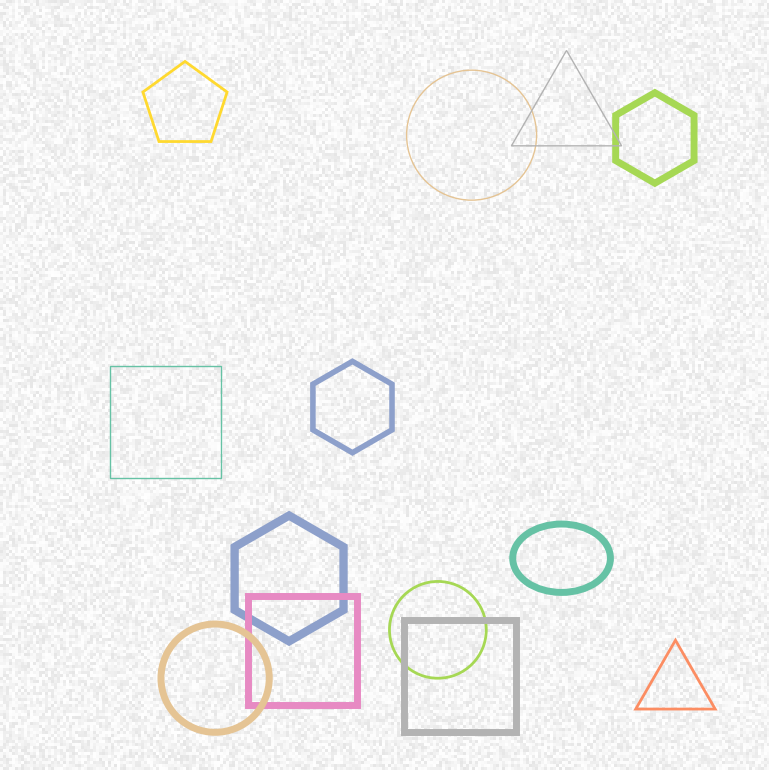[{"shape": "square", "thickness": 0.5, "radius": 0.36, "center": [0.215, 0.452]}, {"shape": "oval", "thickness": 2.5, "radius": 0.32, "center": [0.729, 0.275]}, {"shape": "triangle", "thickness": 1, "radius": 0.3, "center": [0.877, 0.109]}, {"shape": "hexagon", "thickness": 3, "radius": 0.41, "center": [0.375, 0.249]}, {"shape": "hexagon", "thickness": 2, "radius": 0.3, "center": [0.458, 0.471]}, {"shape": "square", "thickness": 2.5, "radius": 0.35, "center": [0.393, 0.155]}, {"shape": "hexagon", "thickness": 2.5, "radius": 0.29, "center": [0.85, 0.821]}, {"shape": "circle", "thickness": 1, "radius": 0.31, "center": [0.569, 0.182]}, {"shape": "pentagon", "thickness": 1, "radius": 0.29, "center": [0.24, 0.863]}, {"shape": "circle", "thickness": 0.5, "radius": 0.42, "center": [0.612, 0.824]}, {"shape": "circle", "thickness": 2.5, "radius": 0.35, "center": [0.279, 0.119]}, {"shape": "triangle", "thickness": 0.5, "radius": 0.41, "center": [0.736, 0.852]}, {"shape": "square", "thickness": 2.5, "radius": 0.36, "center": [0.598, 0.122]}]